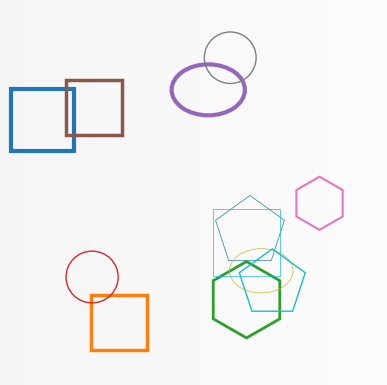[{"shape": "pentagon", "thickness": 0.5, "radius": 0.47, "center": [0.645, 0.399]}, {"shape": "square", "thickness": 3, "radius": 0.41, "center": [0.111, 0.689]}, {"shape": "square", "thickness": 2.5, "radius": 0.36, "center": [0.308, 0.163]}, {"shape": "hexagon", "thickness": 2, "radius": 0.5, "center": [0.636, 0.221]}, {"shape": "circle", "thickness": 1, "radius": 0.34, "center": [0.238, 0.28]}, {"shape": "oval", "thickness": 3, "radius": 0.47, "center": [0.537, 0.767]}, {"shape": "square", "thickness": 2.5, "radius": 0.36, "center": [0.242, 0.72]}, {"shape": "hexagon", "thickness": 1.5, "radius": 0.34, "center": [0.825, 0.472]}, {"shape": "circle", "thickness": 1, "radius": 0.33, "center": [0.594, 0.85]}, {"shape": "oval", "thickness": 0.5, "radius": 0.41, "center": [0.674, 0.297]}, {"shape": "square", "thickness": 0.5, "radius": 0.44, "center": [0.636, 0.37]}, {"shape": "pentagon", "thickness": 1, "radius": 0.45, "center": [0.703, 0.264]}]